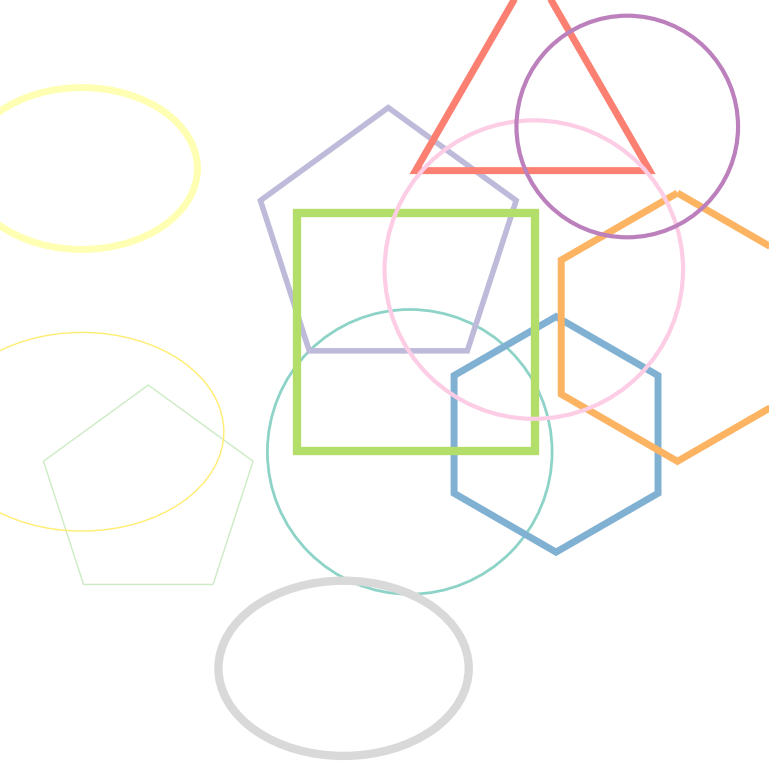[{"shape": "circle", "thickness": 1, "radius": 0.92, "center": [0.532, 0.413]}, {"shape": "oval", "thickness": 2.5, "radius": 0.75, "center": [0.106, 0.781]}, {"shape": "pentagon", "thickness": 2, "radius": 0.87, "center": [0.504, 0.686]}, {"shape": "triangle", "thickness": 2.5, "radius": 0.88, "center": [0.692, 0.866]}, {"shape": "hexagon", "thickness": 2.5, "radius": 0.76, "center": [0.722, 0.436]}, {"shape": "hexagon", "thickness": 2.5, "radius": 0.87, "center": [0.88, 0.575]}, {"shape": "square", "thickness": 3, "radius": 0.77, "center": [0.54, 0.569]}, {"shape": "circle", "thickness": 1.5, "radius": 0.97, "center": [0.693, 0.65]}, {"shape": "oval", "thickness": 3, "radius": 0.81, "center": [0.446, 0.132]}, {"shape": "circle", "thickness": 1.5, "radius": 0.72, "center": [0.815, 0.836]}, {"shape": "pentagon", "thickness": 0.5, "radius": 0.72, "center": [0.193, 0.357]}, {"shape": "oval", "thickness": 0.5, "radius": 0.92, "center": [0.106, 0.439]}]